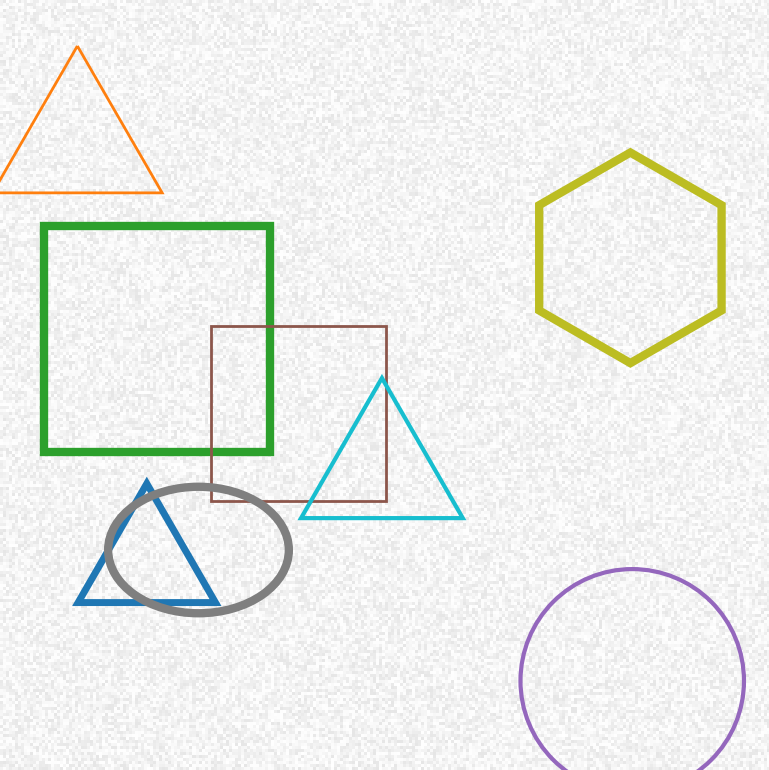[{"shape": "triangle", "thickness": 2.5, "radius": 0.51, "center": [0.191, 0.269]}, {"shape": "triangle", "thickness": 1, "radius": 0.64, "center": [0.1, 0.813]}, {"shape": "square", "thickness": 3, "radius": 0.73, "center": [0.204, 0.559]}, {"shape": "circle", "thickness": 1.5, "radius": 0.73, "center": [0.821, 0.116]}, {"shape": "square", "thickness": 1, "radius": 0.57, "center": [0.388, 0.463]}, {"shape": "oval", "thickness": 3, "radius": 0.59, "center": [0.258, 0.286]}, {"shape": "hexagon", "thickness": 3, "radius": 0.68, "center": [0.819, 0.665]}, {"shape": "triangle", "thickness": 1.5, "radius": 0.61, "center": [0.496, 0.388]}]